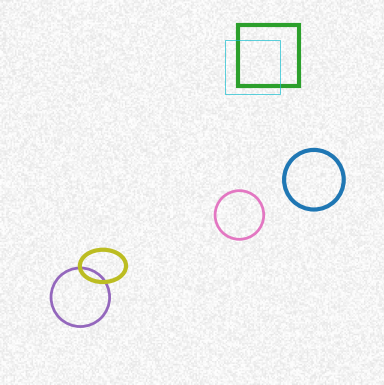[{"shape": "circle", "thickness": 3, "radius": 0.39, "center": [0.815, 0.533]}, {"shape": "square", "thickness": 3, "radius": 0.4, "center": [0.697, 0.856]}, {"shape": "circle", "thickness": 2, "radius": 0.38, "center": [0.209, 0.228]}, {"shape": "circle", "thickness": 2, "radius": 0.32, "center": [0.622, 0.442]}, {"shape": "oval", "thickness": 3, "radius": 0.3, "center": [0.267, 0.309]}, {"shape": "square", "thickness": 0.5, "radius": 0.35, "center": [0.655, 0.826]}]